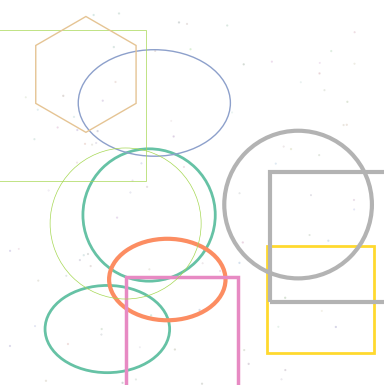[{"shape": "oval", "thickness": 2, "radius": 0.81, "center": [0.279, 0.145]}, {"shape": "circle", "thickness": 2, "radius": 0.86, "center": [0.387, 0.442]}, {"shape": "oval", "thickness": 3, "radius": 0.76, "center": [0.435, 0.274]}, {"shape": "oval", "thickness": 1, "radius": 0.99, "center": [0.401, 0.733]}, {"shape": "square", "thickness": 2.5, "radius": 0.73, "center": [0.473, 0.135]}, {"shape": "circle", "thickness": 0.5, "radius": 0.98, "center": [0.326, 0.419]}, {"shape": "square", "thickness": 0.5, "radius": 0.98, "center": [0.183, 0.727]}, {"shape": "square", "thickness": 2, "radius": 0.7, "center": [0.833, 0.223]}, {"shape": "hexagon", "thickness": 1, "radius": 0.75, "center": [0.223, 0.807]}, {"shape": "circle", "thickness": 3, "radius": 0.96, "center": [0.774, 0.469]}, {"shape": "square", "thickness": 3, "radius": 0.84, "center": [0.87, 0.384]}]